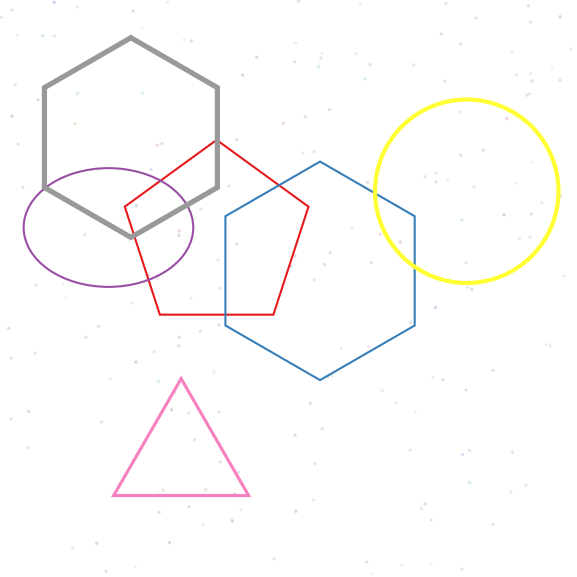[{"shape": "pentagon", "thickness": 1, "radius": 0.84, "center": [0.375, 0.59]}, {"shape": "hexagon", "thickness": 1, "radius": 0.95, "center": [0.554, 0.53]}, {"shape": "oval", "thickness": 1, "radius": 0.73, "center": [0.188, 0.605]}, {"shape": "circle", "thickness": 2, "radius": 0.79, "center": [0.808, 0.668]}, {"shape": "triangle", "thickness": 1.5, "radius": 0.67, "center": [0.314, 0.209]}, {"shape": "hexagon", "thickness": 2.5, "radius": 0.86, "center": [0.227, 0.761]}]